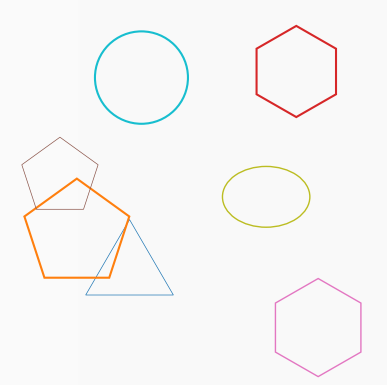[{"shape": "triangle", "thickness": 0.5, "radius": 0.65, "center": [0.334, 0.299]}, {"shape": "pentagon", "thickness": 1.5, "radius": 0.71, "center": [0.198, 0.394]}, {"shape": "hexagon", "thickness": 1.5, "radius": 0.59, "center": [0.765, 0.814]}, {"shape": "pentagon", "thickness": 0.5, "radius": 0.52, "center": [0.155, 0.54]}, {"shape": "hexagon", "thickness": 1, "radius": 0.64, "center": [0.821, 0.149]}, {"shape": "oval", "thickness": 1, "radius": 0.56, "center": [0.687, 0.489]}, {"shape": "circle", "thickness": 1.5, "radius": 0.6, "center": [0.365, 0.798]}]